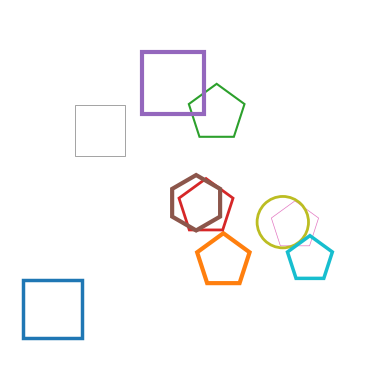[{"shape": "square", "thickness": 2.5, "radius": 0.38, "center": [0.136, 0.198]}, {"shape": "pentagon", "thickness": 3, "radius": 0.36, "center": [0.58, 0.323]}, {"shape": "pentagon", "thickness": 1.5, "radius": 0.38, "center": [0.563, 0.706]}, {"shape": "pentagon", "thickness": 2, "radius": 0.37, "center": [0.535, 0.462]}, {"shape": "square", "thickness": 3, "radius": 0.4, "center": [0.45, 0.785]}, {"shape": "hexagon", "thickness": 3, "radius": 0.36, "center": [0.509, 0.473]}, {"shape": "pentagon", "thickness": 0.5, "radius": 0.32, "center": [0.766, 0.414]}, {"shape": "square", "thickness": 0.5, "radius": 0.33, "center": [0.26, 0.661]}, {"shape": "circle", "thickness": 2, "radius": 0.33, "center": [0.735, 0.423]}, {"shape": "pentagon", "thickness": 2.5, "radius": 0.31, "center": [0.805, 0.327]}]